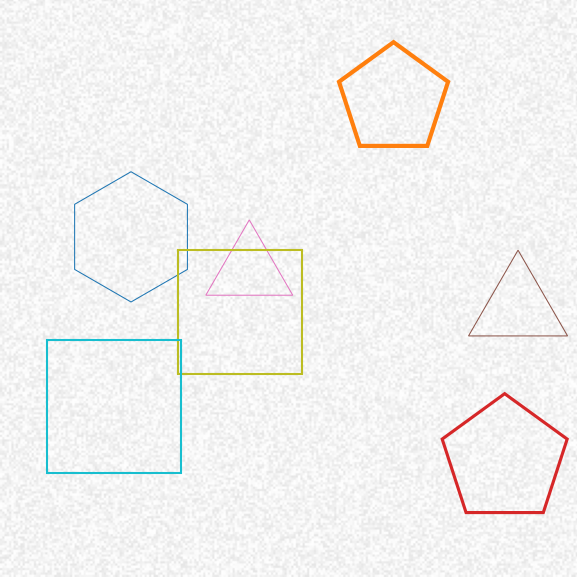[{"shape": "hexagon", "thickness": 0.5, "radius": 0.56, "center": [0.227, 0.589]}, {"shape": "pentagon", "thickness": 2, "radius": 0.5, "center": [0.681, 0.827]}, {"shape": "pentagon", "thickness": 1.5, "radius": 0.57, "center": [0.874, 0.204]}, {"shape": "triangle", "thickness": 0.5, "radius": 0.5, "center": [0.897, 0.467]}, {"shape": "triangle", "thickness": 0.5, "radius": 0.43, "center": [0.432, 0.531]}, {"shape": "square", "thickness": 1, "radius": 0.54, "center": [0.416, 0.459]}, {"shape": "square", "thickness": 1, "radius": 0.58, "center": [0.197, 0.295]}]